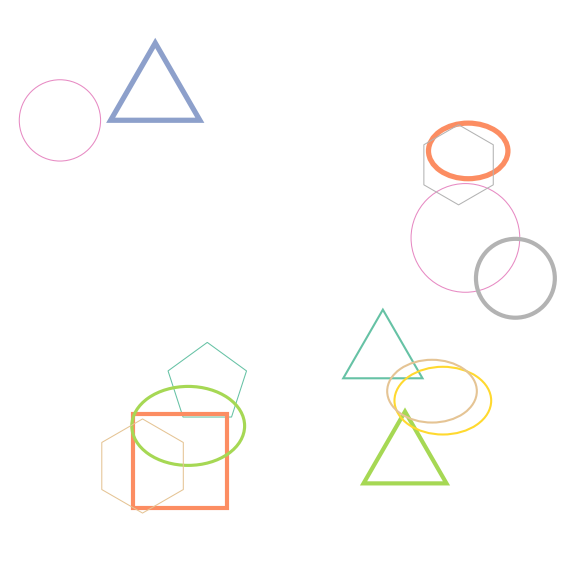[{"shape": "pentagon", "thickness": 0.5, "radius": 0.36, "center": [0.359, 0.335]}, {"shape": "triangle", "thickness": 1, "radius": 0.4, "center": [0.663, 0.384]}, {"shape": "square", "thickness": 2, "radius": 0.41, "center": [0.312, 0.201]}, {"shape": "oval", "thickness": 2.5, "radius": 0.34, "center": [0.811, 0.738]}, {"shape": "triangle", "thickness": 2.5, "radius": 0.45, "center": [0.269, 0.835]}, {"shape": "circle", "thickness": 0.5, "radius": 0.35, "center": [0.104, 0.791]}, {"shape": "circle", "thickness": 0.5, "radius": 0.47, "center": [0.806, 0.587]}, {"shape": "triangle", "thickness": 2, "radius": 0.41, "center": [0.701, 0.204]}, {"shape": "oval", "thickness": 1.5, "radius": 0.49, "center": [0.326, 0.262]}, {"shape": "oval", "thickness": 1, "radius": 0.42, "center": [0.767, 0.305]}, {"shape": "oval", "thickness": 1, "radius": 0.39, "center": [0.748, 0.322]}, {"shape": "hexagon", "thickness": 0.5, "radius": 0.41, "center": [0.247, 0.192]}, {"shape": "circle", "thickness": 2, "radius": 0.34, "center": [0.892, 0.517]}, {"shape": "hexagon", "thickness": 0.5, "radius": 0.35, "center": [0.794, 0.714]}]